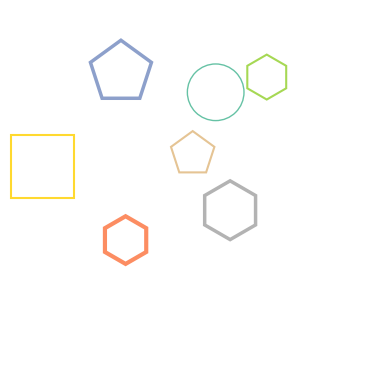[{"shape": "circle", "thickness": 1, "radius": 0.37, "center": [0.56, 0.76]}, {"shape": "hexagon", "thickness": 3, "radius": 0.31, "center": [0.326, 0.376]}, {"shape": "pentagon", "thickness": 2.5, "radius": 0.42, "center": [0.314, 0.812]}, {"shape": "hexagon", "thickness": 1.5, "radius": 0.29, "center": [0.693, 0.8]}, {"shape": "square", "thickness": 1.5, "radius": 0.41, "center": [0.11, 0.567]}, {"shape": "pentagon", "thickness": 1.5, "radius": 0.3, "center": [0.501, 0.6]}, {"shape": "hexagon", "thickness": 2.5, "radius": 0.38, "center": [0.598, 0.454]}]